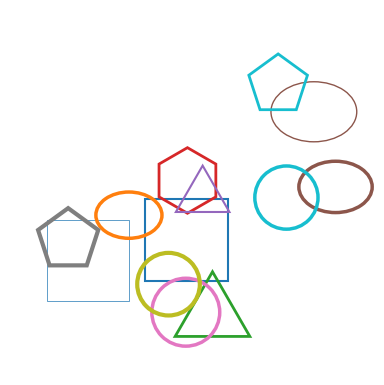[{"shape": "square", "thickness": 1.5, "radius": 0.54, "center": [0.484, 0.376]}, {"shape": "square", "thickness": 0.5, "radius": 0.53, "center": [0.228, 0.324]}, {"shape": "oval", "thickness": 2.5, "radius": 0.43, "center": [0.335, 0.441]}, {"shape": "triangle", "thickness": 2, "radius": 0.56, "center": [0.552, 0.182]}, {"shape": "hexagon", "thickness": 2, "radius": 0.43, "center": [0.487, 0.531]}, {"shape": "triangle", "thickness": 1.5, "radius": 0.4, "center": [0.526, 0.49]}, {"shape": "oval", "thickness": 1, "radius": 0.56, "center": [0.815, 0.71]}, {"shape": "oval", "thickness": 2.5, "radius": 0.48, "center": [0.872, 0.515]}, {"shape": "circle", "thickness": 2.5, "radius": 0.44, "center": [0.483, 0.189]}, {"shape": "pentagon", "thickness": 3, "radius": 0.41, "center": [0.177, 0.377]}, {"shape": "circle", "thickness": 3, "radius": 0.41, "center": [0.438, 0.262]}, {"shape": "circle", "thickness": 2.5, "radius": 0.41, "center": [0.744, 0.487]}, {"shape": "pentagon", "thickness": 2, "radius": 0.4, "center": [0.722, 0.78]}]